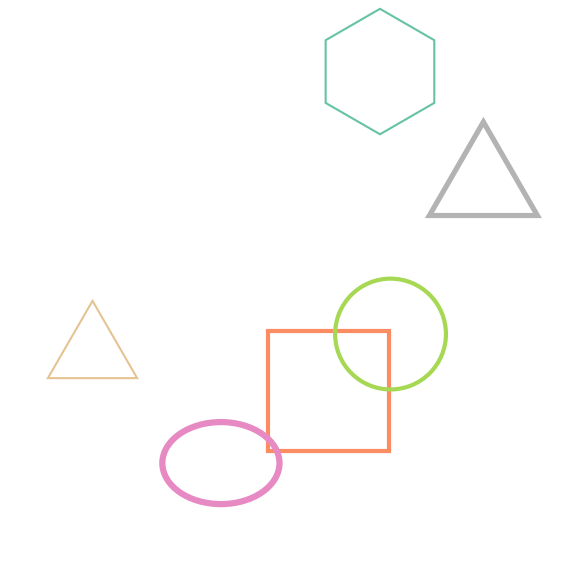[{"shape": "hexagon", "thickness": 1, "radius": 0.54, "center": [0.658, 0.875]}, {"shape": "square", "thickness": 2, "radius": 0.52, "center": [0.569, 0.322]}, {"shape": "oval", "thickness": 3, "radius": 0.51, "center": [0.383, 0.197]}, {"shape": "circle", "thickness": 2, "radius": 0.48, "center": [0.676, 0.421]}, {"shape": "triangle", "thickness": 1, "radius": 0.45, "center": [0.16, 0.389]}, {"shape": "triangle", "thickness": 2.5, "radius": 0.54, "center": [0.837, 0.68]}]